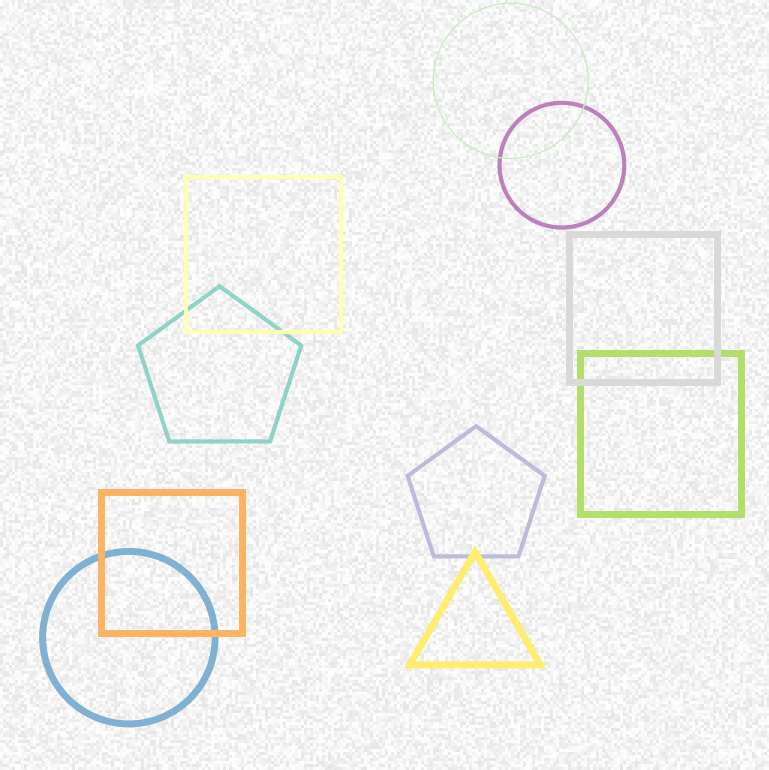[{"shape": "pentagon", "thickness": 1.5, "radius": 0.56, "center": [0.285, 0.517]}, {"shape": "square", "thickness": 1.5, "radius": 0.5, "center": [0.342, 0.67]}, {"shape": "pentagon", "thickness": 1.5, "radius": 0.47, "center": [0.618, 0.353]}, {"shape": "circle", "thickness": 2.5, "radius": 0.56, "center": [0.167, 0.172]}, {"shape": "square", "thickness": 2.5, "radius": 0.46, "center": [0.223, 0.27]}, {"shape": "square", "thickness": 2.5, "radius": 0.52, "center": [0.858, 0.437]}, {"shape": "square", "thickness": 2.5, "radius": 0.48, "center": [0.836, 0.6]}, {"shape": "circle", "thickness": 1.5, "radius": 0.4, "center": [0.73, 0.785]}, {"shape": "circle", "thickness": 0.5, "radius": 0.5, "center": [0.663, 0.895]}, {"shape": "triangle", "thickness": 2.5, "radius": 0.49, "center": [0.617, 0.185]}]